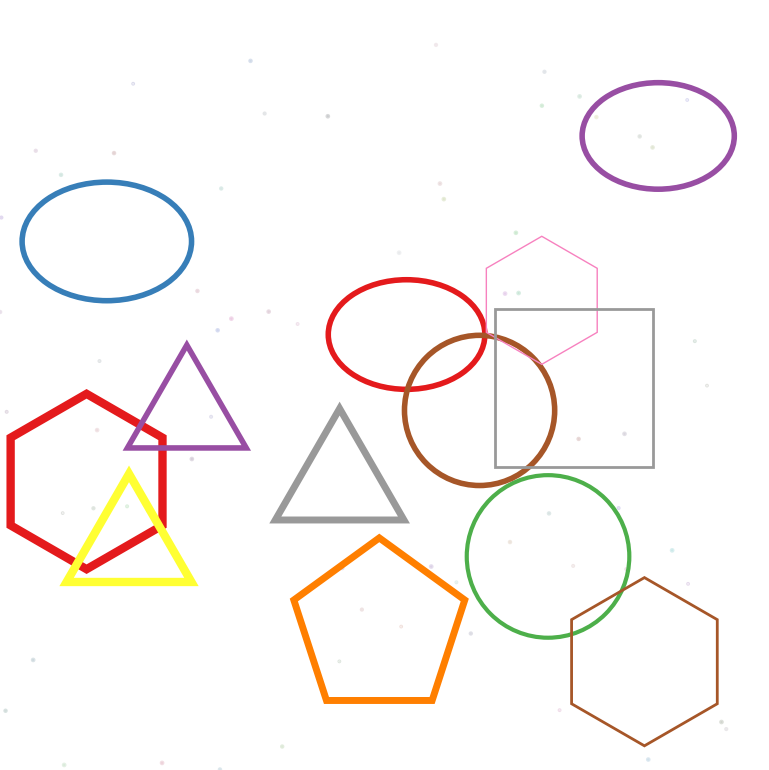[{"shape": "hexagon", "thickness": 3, "radius": 0.57, "center": [0.112, 0.375]}, {"shape": "oval", "thickness": 2, "radius": 0.51, "center": [0.528, 0.566]}, {"shape": "oval", "thickness": 2, "radius": 0.55, "center": [0.139, 0.686]}, {"shape": "circle", "thickness": 1.5, "radius": 0.53, "center": [0.712, 0.277]}, {"shape": "triangle", "thickness": 2, "radius": 0.45, "center": [0.243, 0.463]}, {"shape": "oval", "thickness": 2, "radius": 0.49, "center": [0.855, 0.823]}, {"shape": "pentagon", "thickness": 2.5, "radius": 0.58, "center": [0.493, 0.185]}, {"shape": "triangle", "thickness": 3, "radius": 0.47, "center": [0.168, 0.291]}, {"shape": "circle", "thickness": 2, "radius": 0.49, "center": [0.623, 0.467]}, {"shape": "hexagon", "thickness": 1, "radius": 0.55, "center": [0.837, 0.141]}, {"shape": "hexagon", "thickness": 0.5, "radius": 0.42, "center": [0.704, 0.61]}, {"shape": "triangle", "thickness": 2.5, "radius": 0.48, "center": [0.441, 0.373]}, {"shape": "square", "thickness": 1, "radius": 0.51, "center": [0.746, 0.496]}]